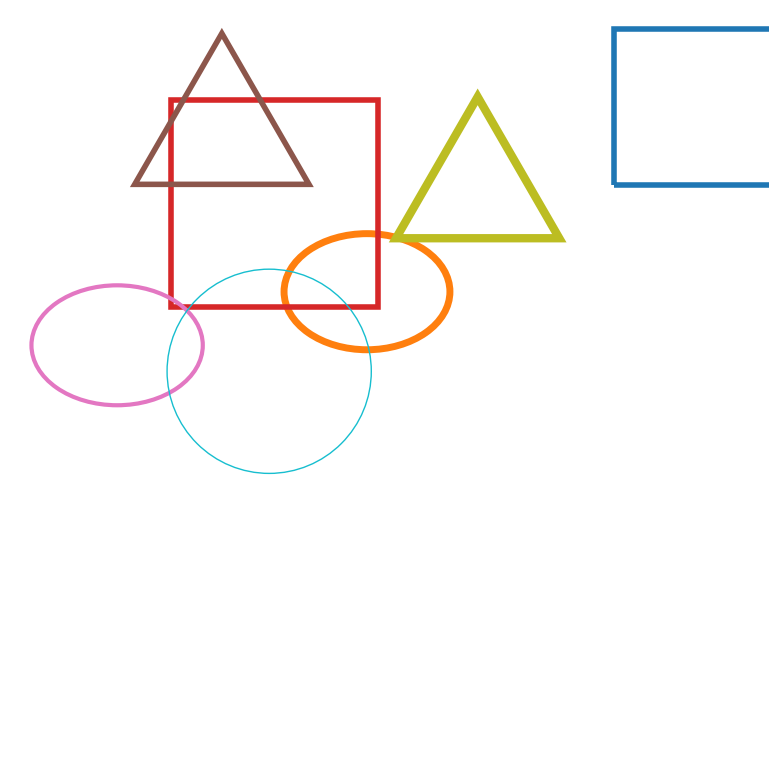[{"shape": "square", "thickness": 2, "radius": 0.51, "center": [0.899, 0.861]}, {"shape": "oval", "thickness": 2.5, "radius": 0.54, "center": [0.477, 0.621]}, {"shape": "square", "thickness": 2, "radius": 0.67, "center": [0.356, 0.736]}, {"shape": "triangle", "thickness": 2, "radius": 0.65, "center": [0.288, 0.826]}, {"shape": "oval", "thickness": 1.5, "radius": 0.56, "center": [0.152, 0.552]}, {"shape": "triangle", "thickness": 3, "radius": 0.61, "center": [0.62, 0.752]}, {"shape": "circle", "thickness": 0.5, "radius": 0.66, "center": [0.35, 0.518]}]